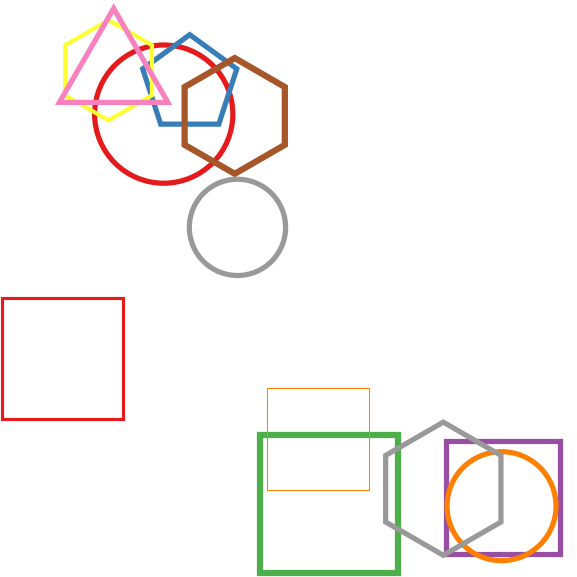[{"shape": "square", "thickness": 1.5, "radius": 0.53, "center": [0.108, 0.378]}, {"shape": "circle", "thickness": 2.5, "radius": 0.6, "center": [0.284, 0.802]}, {"shape": "pentagon", "thickness": 2.5, "radius": 0.43, "center": [0.329, 0.853]}, {"shape": "square", "thickness": 3, "radius": 0.6, "center": [0.57, 0.126]}, {"shape": "square", "thickness": 2.5, "radius": 0.49, "center": [0.871, 0.138]}, {"shape": "circle", "thickness": 2.5, "radius": 0.47, "center": [0.868, 0.123]}, {"shape": "square", "thickness": 0.5, "radius": 0.44, "center": [0.551, 0.239]}, {"shape": "hexagon", "thickness": 2, "radius": 0.43, "center": [0.188, 0.878]}, {"shape": "hexagon", "thickness": 3, "radius": 0.5, "center": [0.406, 0.798]}, {"shape": "triangle", "thickness": 2.5, "radius": 0.54, "center": [0.197, 0.876]}, {"shape": "circle", "thickness": 2.5, "radius": 0.42, "center": [0.411, 0.605]}, {"shape": "hexagon", "thickness": 2.5, "radius": 0.58, "center": [0.768, 0.153]}]